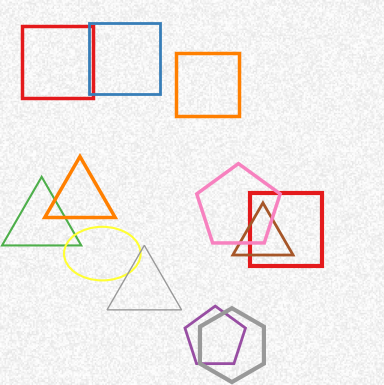[{"shape": "square", "thickness": 3, "radius": 0.47, "center": [0.743, 0.404]}, {"shape": "square", "thickness": 2.5, "radius": 0.46, "center": [0.149, 0.839]}, {"shape": "square", "thickness": 2, "radius": 0.46, "center": [0.323, 0.848]}, {"shape": "triangle", "thickness": 1.5, "radius": 0.59, "center": [0.108, 0.422]}, {"shape": "pentagon", "thickness": 2, "radius": 0.41, "center": [0.559, 0.122]}, {"shape": "square", "thickness": 2.5, "radius": 0.41, "center": [0.538, 0.781]}, {"shape": "triangle", "thickness": 2.5, "radius": 0.53, "center": [0.208, 0.488]}, {"shape": "oval", "thickness": 1.5, "radius": 0.5, "center": [0.266, 0.341]}, {"shape": "triangle", "thickness": 2, "radius": 0.45, "center": [0.683, 0.383]}, {"shape": "pentagon", "thickness": 2.5, "radius": 0.57, "center": [0.619, 0.461]}, {"shape": "triangle", "thickness": 1, "radius": 0.56, "center": [0.375, 0.251]}, {"shape": "hexagon", "thickness": 3, "radius": 0.48, "center": [0.602, 0.104]}]